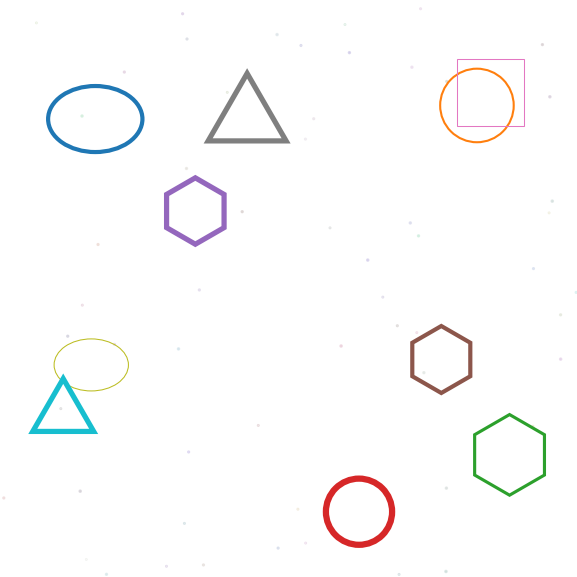[{"shape": "oval", "thickness": 2, "radius": 0.41, "center": [0.165, 0.793]}, {"shape": "circle", "thickness": 1, "radius": 0.32, "center": [0.826, 0.817]}, {"shape": "hexagon", "thickness": 1.5, "radius": 0.35, "center": [0.882, 0.211]}, {"shape": "circle", "thickness": 3, "radius": 0.29, "center": [0.622, 0.113]}, {"shape": "hexagon", "thickness": 2.5, "radius": 0.29, "center": [0.338, 0.634]}, {"shape": "hexagon", "thickness": 2, "radius": 0.29, "center": [0.764, 0.377]}, {"shape": "square", "thickness": 0.5, "radius": 0.29, "center": [0.85, 0.839]}, {"shape": "triangle", "thickness": 2.5, "radius": 0.39, "center": [0.428, 0.794]}, {"shape": "oval", "thickness": 0.5, "radius": 0.32, "center": [0.158, 0.367]}, {"shape": "triangle", "thickness": 2.5, "radius": 0.3, "center": [0.109, 0.283]}]